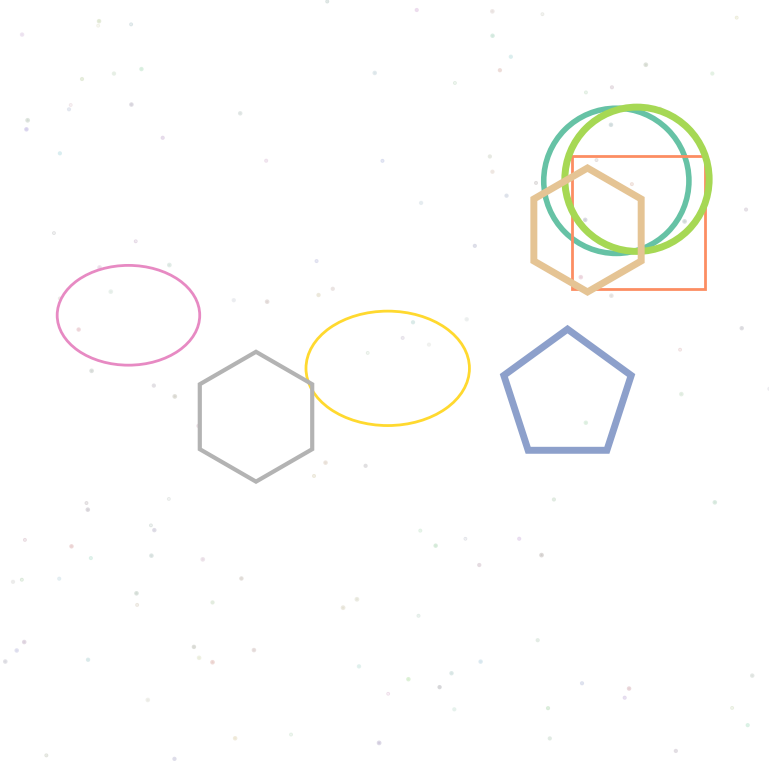[{"shape": "circle", "thickness": 2, "radius": 0.47, "center": [0.8, 0.765]}, {"shape": "square", "thickness": 1, "radius": 0.43, "center": [0.829, 0.711]}, {"shape": "pentagon", "thickness": 2.5, "radius": 0.43, "center": [0.737, 0.486]}, {"shape": "oval", "thickness": 1, "radius": 0.46, "center": [0.167, 0.591]}, {"shape": "circle", "thickness": 2.5, "radius": 0.47, "center": [0.827, 0.767]}, {"shape": "oval", "thickness": 1, "radius": 0.53, "center": [0.504, 0.522]}, {"shape": "hexagon", "thickness": 2.5, "radius": 0.4, "center": [0.763, 0.701]}, {"shape": "hexagon", "thickness": 1.5, "radius": 0.42, "center": [0.332, 0.459]}]